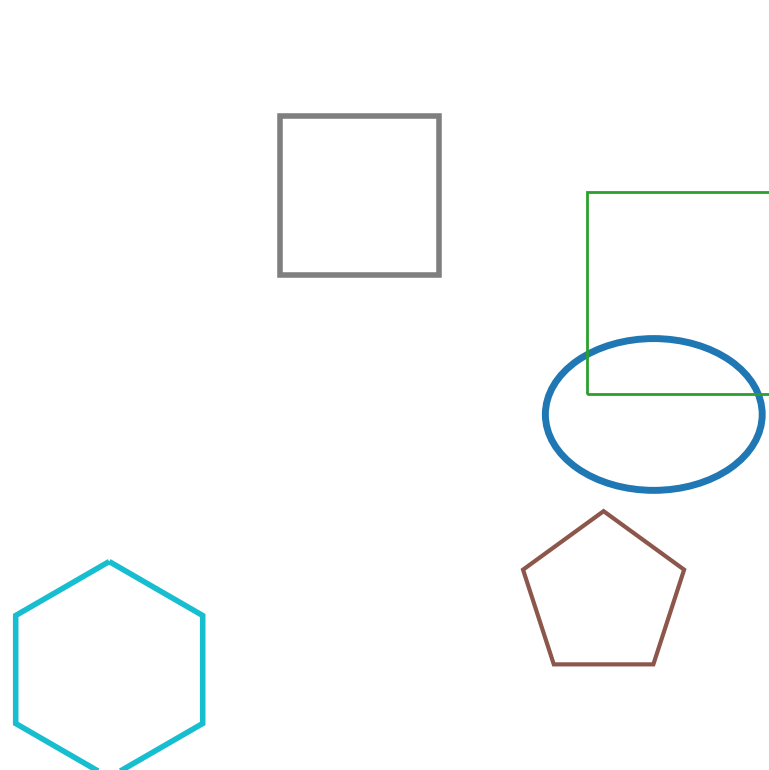[{"shape": "oval", "thickness": 2.5, "radius": 0.7, "center": [0.849, 0.462]}, {"shape": "square", "thickness": 1, "radius": 0.66, "center": [0.893, 0.619]}, {"shape": "pentagon", "thickness": 1.5, "radius": 0.55, "center": [0.784, 0.226]}, {"shape": "square", "thickness": 2, "radius": 0.51, "center": [0.467, 0.746]}, {"shape": "hexagon", "thickness": 2, "radius": 0.7, "center": [0.142, 0.131]}]